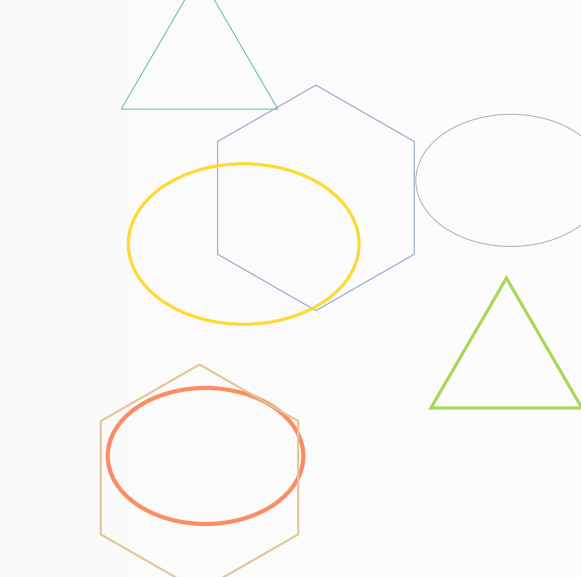[{"shape": "triangle", "thickness": 0.5, "radius": 0.78, "center": [0.343, 0.888]}, {"shape": "oval", "thickness": 2, "radius": 0.84, "center": [0.354, 0.21]}, {"shape": "hexagon", "thickness": 0.5, "radius": 0.98, "center": [0.544, 0.656]}, {"shape": "triangle", "thickness": 1.5, "radius": 0.75, "center": [0.871, 0.368]}, {"shape": "oval", "thickness": 1.5, "radius": 0.99, "center": [0.419, 0.577]}, {"shape": "hexagon", "thickness": 1, "radius": 0.98, "center": [0.343, 0.172]}, {"shape": "oval", "thickness": 0.5, "radius": 0.82, "center": [0.879, 0.687]}]